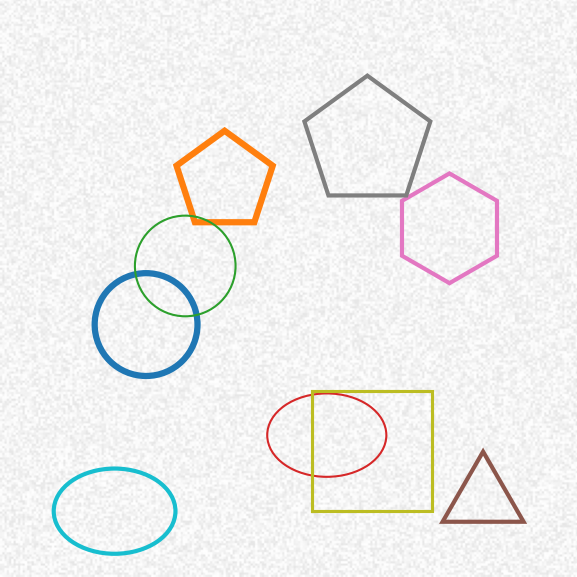[{"shape": "circle", "thickness": 3, "radius": 0.45, "center": [0.253, 0.437]}, {"shape": "pentagon", "thickness": 3, "radius": 0.44, "center": [0.389, 0.685]}, {"shape": "circle", "thickness": 1, "radius": 0.44, "center": [0.321, 0.539]}, {"shape": "oval", "thickness": 1, "radius": 0.52, "center": [0.566, 0.246]}, {"shape": "triangle", "thickness": 2, "radius": 0.4, "center": [0.837, 0.136]}, {"shape": "hexagon", "thickness": 2, "radius": 0.47, "center": [0.778, 0.604]}, {"shape": "pentagon", "thickness": 2, "radius": 0.57, "center": [0.636, 0.753]}, {"shape": "square", "thickness": 1.5, "radius": 0.52, "center": [0.644, 0.218]}, {"shape": "oval", "thickness": 2, "radius": 0.53, "center": [0.198, 0.114]}]